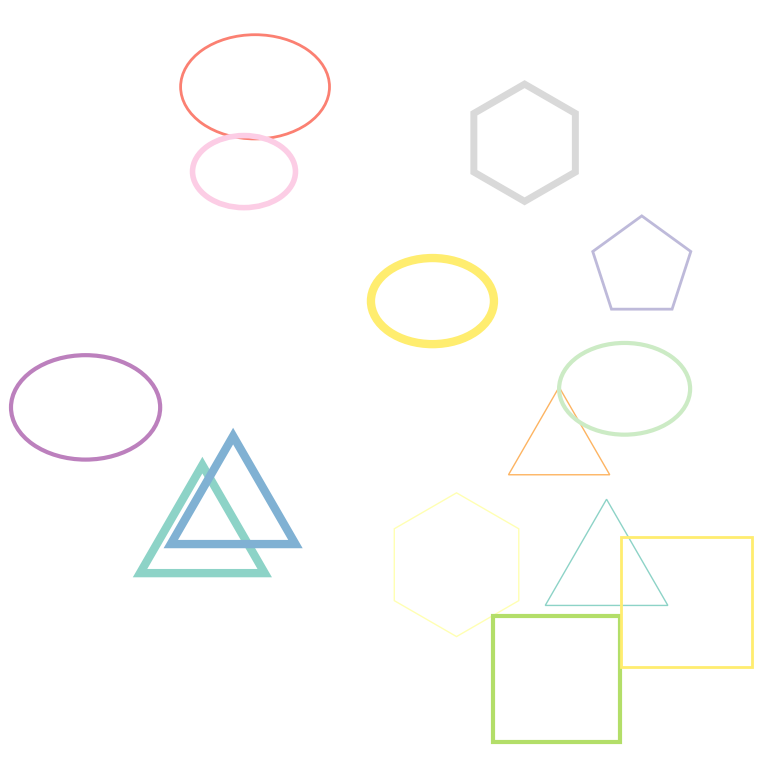[{"shape": "triangle", "thickness": 0.5, "radius": 0.46, "center": [0.788, 0.26]}, {"shape": "triangle", "thickness": 3, "radius": 0.47, "center": [0.263, 0.302]}, {"shape": "hexagon", "thickness": 0.5, "radius": 0.47, "center": [0.593, 0.267]}, {"shape": "pentagon", "thickness": 1, "radius": 0.33, "center": [0.833, 0.653]}, {"shape": "oval", "thickness": 1, "radius": 0.48, "center": [0.331, 0.887]}, {"shape": "triangle", "thickness": 3, "radius": 0.47, "center": [0.303, 0.34]}, {"shape": "triangle", "thickness": 0.5, "radius": 0.38, "center": [0.726, 0.421]}, {"shape": "square", "thickness": 1.5, "radius": 0.41, "center": [0.723, 0.118]}, {"shape": "oval", "thickness": 2, "radius": 0.33, "center": [0.317, 0.777]}, {"shape": "hexagon", "thickness": 2.5, "radius": 0.38, "center": [0.681, 0.815]}, {"shape": "oval", "thickness": 1.5, "radius": 0.48, "center": [0.111, 0.471]}, {"shape": "oval", "thickness": 1.5, "radius": 0.43, "center": [0.811, 0.495]}, {"shape": "oval", "thickness": 3, "radius": 0.4, "center": [0.562, 0.609]}, {"shape": "square", "thickness": 1, "radius": 0.42, "center": [0.891, 0.218]}]